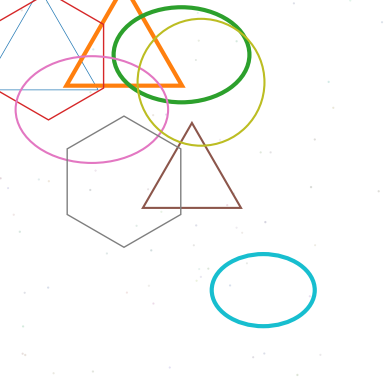[{"shape": "triangle", "thickness": 0.5, "radius": 0.87, "center": [0.104, 0.854]}, {"shape": "triangle", "thickness": 3, "radius": 0.87, "center": [0.323, 0.864]}, {"shape": "oval", "thickness": 3, "radius": 0.88, "center": [0.471, 0.858]}, {"shape": "hexagon", "thickness": 1, "radius": 0.83, "center": [0.126, 0.854]}, {"shape": "triangle", "thickness": 1.5, "radius": 0.74, "center": [0.499, 0.534]}, {"shape": "oval", "thickness": 1.5, "radius": 0.99, "center": [0.239, 0.715]}, {"shape": "hexagon", "thickness": 1, "radius": 0.85, "center": [0.322, 0.528]}, {"shape": "circle", "thickness": 1.5, "radius": 0.82, "center": [0.522, 0.786]}, {"shape": "oval", "thickness": 3, "radius": 0.67, "center": [0.684, 0.246]}]